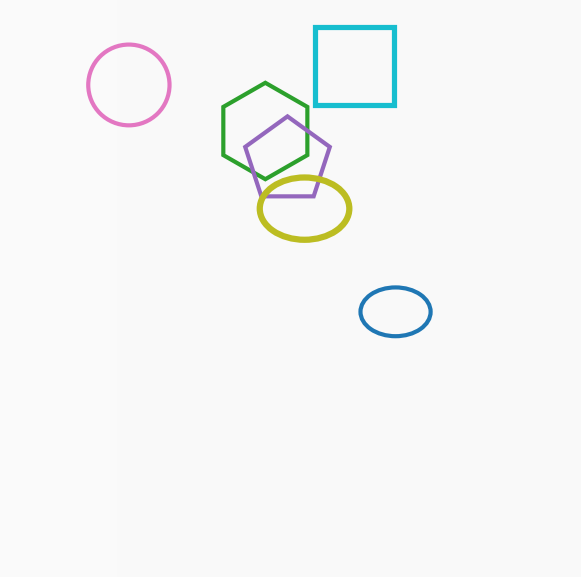[{"shape": "oval", "thickness": 2, "radius": 0.3, "center": [0.681, 0.459]}, {"shape": "hexagon", "thickness": 2, "radius": 0.42, "center": [0.456, 0.772]}, {"shape": "pentagon", "thickness": 2, "radius": 0.38, "center": [0.495, 0.721]}, {"shape": "circle", "thickness": 2, "radius": 0.35, "center": [0.222, 0.852]}, {"shape": "oval", "thickness": 3, "radius": 0.39, "center": [0.524, 0.638]}, {"shape": "square", "thickness": 2.5, "radius": 0.34, "center": [0.611, 0.885]}]